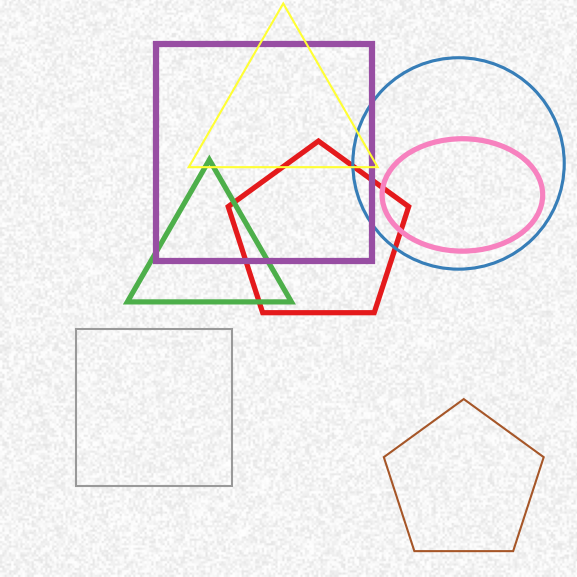[{"shape": "pentagon", "thickness": 2.5, "radius": 0.82, "center": [0.551, 0.591]}, {"shape": "circle", "thickness": 1.5, "radius": 0.92, "center": [0.794, 0.716]}, {"shape": "triangle", "thickness": 2.5, "radius": 0.82, "center": [0.363, 0.558]}, {"shape": "square", "thickness": 3, "radius": 0.94, "center": [0.457, 0.735]}, {"shape": "triangle", "thickness": 1, "radius": 0.94, "center": [0.49, 0.804]}, {"shape": "pentagon", "thickness": 1, "radius": 0.73, "center": [0.803, 0.163]}, {"shape": "oval", "thickness": 2.5, "radius": 0.7, "center": [0.801, 0.662]}, {"shape": "square", "thickness": 1, "radius": 0.68, "center": [0.267, 0.293]}]